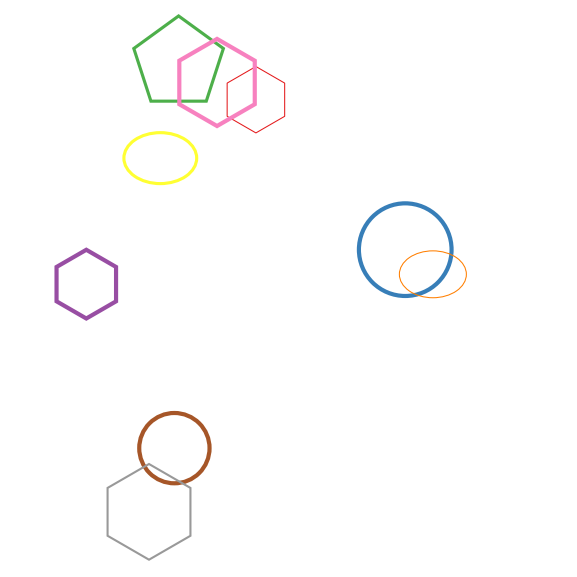[{"shape": "hexagon", "thickness": 0.5, "radius": 0.29, "center": [0.443, 0.826]}, {"shape": "circle", "thickness": 2, "radius": 0.4, "center": [0.702, 0.567]}, {"shape": "pentagon", "thickness": 1.5, "radius": 0.41, "center": [0.309, 0.89]}, {"shape": "hexagon", "thickness": 2, "radius": 0.3, "center": [0.149, 0.507]}, {"shape": "oval", "thickness": 0.5, "radius": 0.29, "center": [0.75, 0.524]}, {"shape": "oval", "thickness": 1.5, "radius": 0.32, "center": [0.278, 0.725]}, {"shape": "circle", "thickness": 2, "radius": 0.3, "center": [0.302, 0.223]}, {"shape": "hexagon", "thickness": 2, "radius": 0.38, "center": [0.376, 0.856]}, {"shape": "hexagon", "thickness": 1, "radius": 0.41, "center": [0.258, 0.113]}]